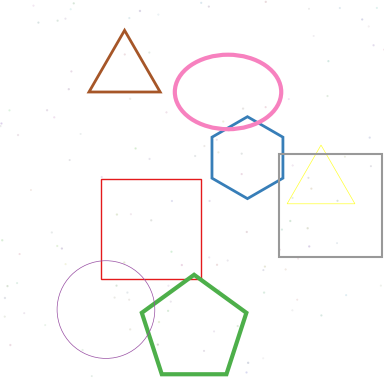[{"shape": "square", "thickness": 1, "radius": 0.65, "center": [0.391, 0.406]}, {"shape": "hexagon", "thickness": 2, "radius": 0.53, "center": [0.643, 0.59]}, {"shape": "pentagon", "thickness": 3, "radius": 0.71, "center": [0.504, 0.143]}, {"shape": "circle", "thickness": 0.5, "radius": 0.63, "center": [0.275, 0.196]}, {"shape": "triangle", "thickness": 0.5, "radius": 0.51, "center": [0.834, 0.522]}, {"shape": "triangle", "thickness": 2, "radius": 0.53, "center": [0.324, 0.814]}, {"shape": "oval", "thickness": 3, "radius": 0.69, "center": [0.592, 0.761]}, {"shape": "square", "thickness": 1.5, "radius": 0.67, "center": [0.859, 0.466]}]